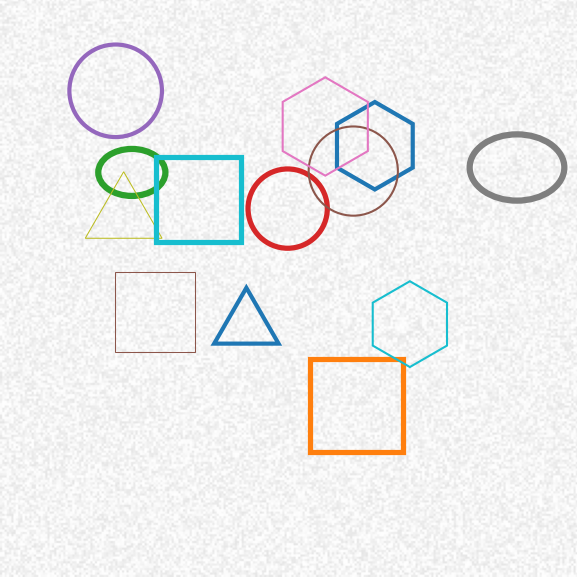[{"shape": "triangle", "thickness": 2, "radius": 0.32, "center": [0.427, 0.436]}, {"shape": "hexagon", "thickness": 2, "radius": 0.38, "center": [0.649, 0.747]}, {"shape": "square", "thickness": 2.5, "radius": 0.4, "center": [0.618, 0.296]}, {"shape": "oval", "thickness": 3, "radius": 0.29, "center": [0.228, 0.701]}, {"shape": "circle", "thickness": 2.5, "radius": 0.34, "center": [0.498, 0.638]}, {"shape": "circle", "thickness": 2, "radius": 0.4, "center": [0.2, 0.842]}, {"shape": "circle", "thickness": 1, "radius": 0.39, "center": [0.612, 0.703]}, {"shape": "square", "thickness": 0.5, "radius": 0.34, "center": [0.268, 0.459]}, {"shape": "hexagon", "thickness": 1, "radius": 0.43, "center": [0.563, 0.78]}, {"shape": "oval", "thickness": 3, "radius": 0.41, "center": [0.895, 0.709]}, {"shape": "triangle", "thickness": 0.5, "radius": 0.38, "center": [0.214, 0.625]}, {"shape": "hexagon", "thickness": 1, "radius": 0.37, "center": [0.71, 0.438]}, {"shape": "square", "thickness": 2.5, "radius": 0.37, "center": [0.344, 0.654]}]